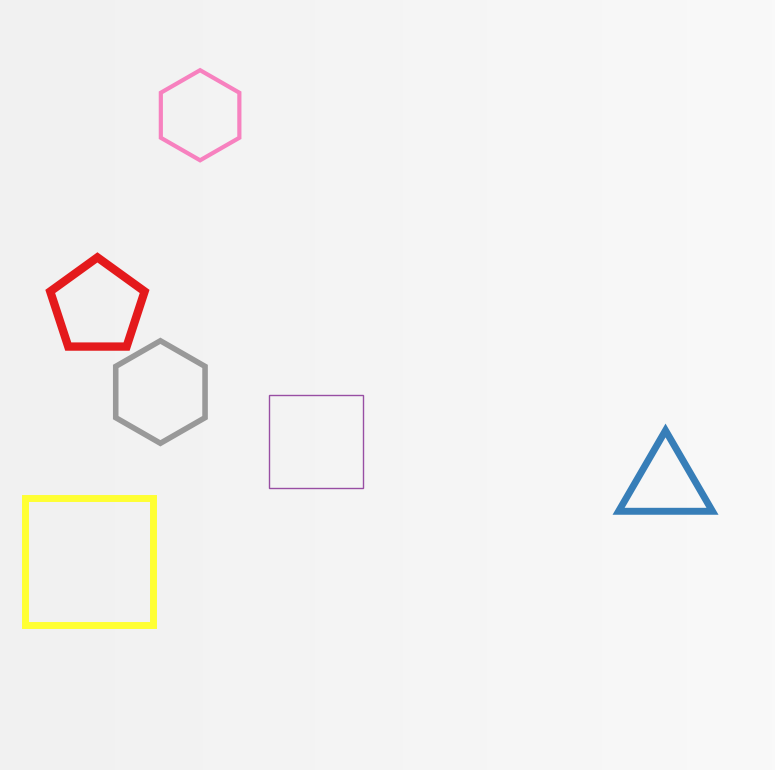[{"shape": "pentagon", "thickness": 3, "radius": 0.32, "center": [0.126, 0.602]}, {"shape": "triangle", "thickness": 2.5, "radius": 0.35, "center": [0.859, 0.371]}, {"shape": "square", "thickness": 0.5, "radius": 0.3, "center": [0.407, 0.427]}, {"shape": "square", "thickness": 2.5, "radius": 0.41, "center": [0.115, 0.271]}, {"shape": "hexagon", "thickness": 1.5, "radius": 0.29, "center": [0.258, 0.85]}, {"shape": "hexagon", "thickness": 2, "radius": 0.33, "center": [0.207, 0.491]}]